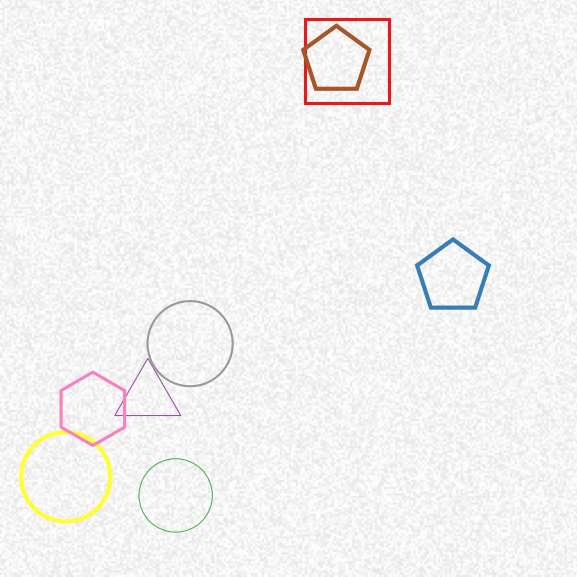[{"shape": "square", "thickness": 1.5, "radius": 0.36, "center": [0.601, 0.894]}, {"shape": "pentagon", "thickness": 2, "radius": 0.33, "center": [0.784, 0.519]}, {"shape": "circle", "thickness": 0.5, "radius": 0.32, "center": [0.304, 0.141]}, {"shape": "triangle", "thickness": 0.5, "radius": 0.33, "center": [0.256, 0.313]}, {"shape": "circle", "thickness": 2, "radius": 0.39, "center": [0.114, 0.173]}, {"shape": "pentagon", "thickness": 2, "radius": 0.3, "center": [0.582, 0.894]}, {"shape": "hexagon", "thickness": 1.5, "radius": 0.32, "center": [0.161, 0.291]}, {"shape": "circle", "thickness": 1, "radius": 0.37, "center": [0.329, 0.404]}]